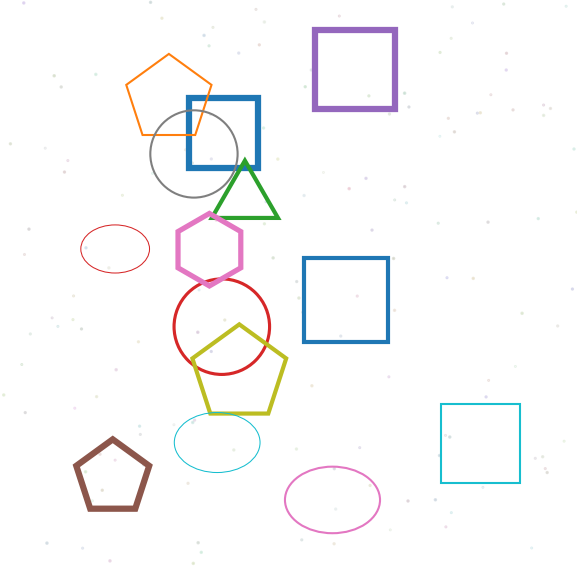[{"shape": "square", "thickness": 3, "radius": 0.3, "center": [0.387, 0.769]}, {"shape": "square", "thickness": 2, "radius": 0.36, "center": [0.599, 0.48]}, {"shape": "pentagon", "thickness": 1, "radius": 0.39, "center": [0.292, 0.828]}, {"shape": "triangle", "thickness": 2, "radius": 0.33, "center": [0.424, 0.655]}, {"shape": "circle", "thickness": 1.5, "radius": 0.41, "center": [0.384, 0.433]}, {"shape": "oval", "thickness": 0.5, "radius": 0.3, "center": [0.199, 0.568]}, {"shape": "square", "thickness": 3, "radius": 0.34, "center": [0.615, 0.879]}, {"shape": "pentagon", "thickness": 3, "radius": 0.33, "center": [0.195, 0.172]}, {"shape": "oval", "thickness": 1, "radius": 0.41, "center": [0.576, 0.133]}, {"shape": "hexagon", "thickness": 2.5, "radius": 0.31, "center": [0.363, 0.567]}, {"shape": "circle", "thickness": 1, "radius": 0.38, "center": [0.336, 0.733]}, {"shape": "pentagon", "thickness": 2, "radius": 0.43, "center": [0.414, 0.352]}, {"shape": "oval", "thickness": 0.5, "radius": 0.37, "center": [0.376, 0.233]}, {"shape": "square", "thickness": 1, "radius": 0.34, "center": [0.832, 0.231]}]